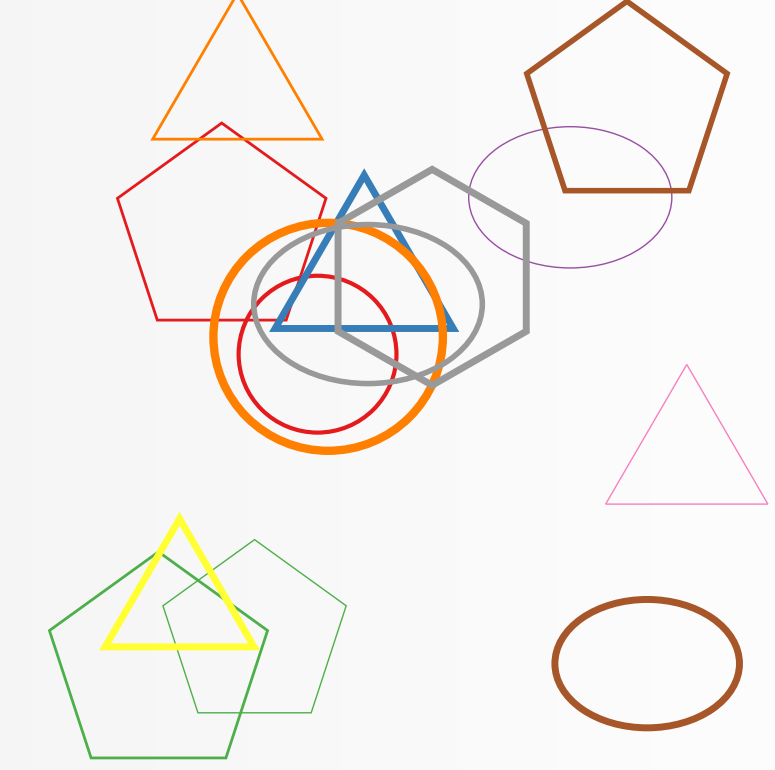[{"shape": "circle", "thickness": 1.5, "radius": 0.51, "center": [0.41, 0.54]}, {"shape": "pentagon", "thickness": 1, "radius": 0.71, "center": [0.286, 0.699]}, {"shape": "triangle", "thickness": 2.5, "radius": 0.66, "center": [0.47, 0.64]}, {"shape": "pentagon", "thickness": 1, "radius": 0.74, "center": [0.205, 0.135]}, {"shape": "pentagon", "thickness": 0.5, "radius": 0.62, "center": [0.328, 0.175]}, {"shape": "oval", "thickness": 0.5, "radius": 0.66, "center": [0.736, 0.744]}, {"shape": "triangle", "thickness": 1, "radius": 0.63, "center": [0.306, 0.882]}, {"shape": "circle", "thickness": 3, "radius": 0.74, "center": [0.423, 0.563]}, {"shape": "triangle", "thickness": 2.5, "radius": 0.55, "center": [0.232, 0.215]}, {"shape": "pentagon", "thickness": 2, "radius": 0.68, "center": [0.809, 0.862]}, {"shape": "oval", "thickness": 2.5, "radius": 0.6, "center": [0.835, 0.138]}, {"shape": "triangle", "thickness": 0.5, "radius": 0.6, "center": [0.886, 0.406]}, {"shape": "oval", "thickness": 2, "radius": 0.74, "center": [0.475, 0.605]}, {"shape": "hexagon", "thickness": 2.5, "radius": 0.7, "center": [0.558, 0.64]}]